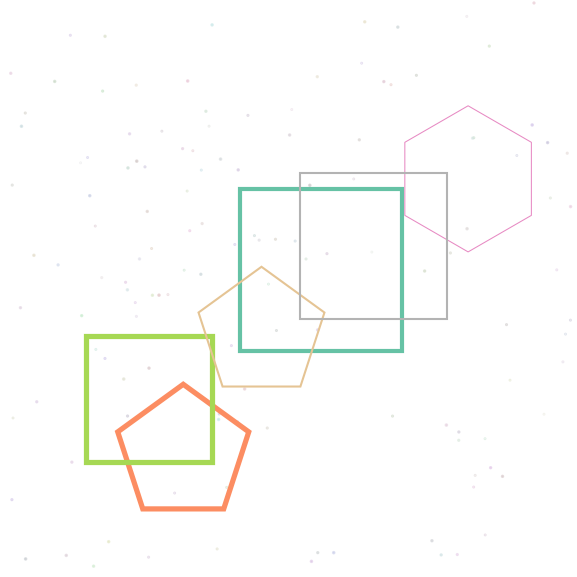[{"shape": "square", "thickness": 2, "radius": 0.7, "center": [0.555, 0.532]}, {"shape": "pentagon", "thickness": 2.5, "radius": 0.6, "center": [0.317, 0.214]}, {"shape": "hexagon", "thickness": 0.5, "radius": 0.63, "center": [0.811, 0.689]}, {"shape": "square", "thickness": 2.5, "radius": 0.55, "center": [0.257, 0.309]}, {"shape": "pentagon", "thickness": 1, "radius": 0.57, "center": [0.453, 0.423]}, {"shape": "square", "thickness": 1, "radius": 0.63, "center": [0.647, 0.573]}]